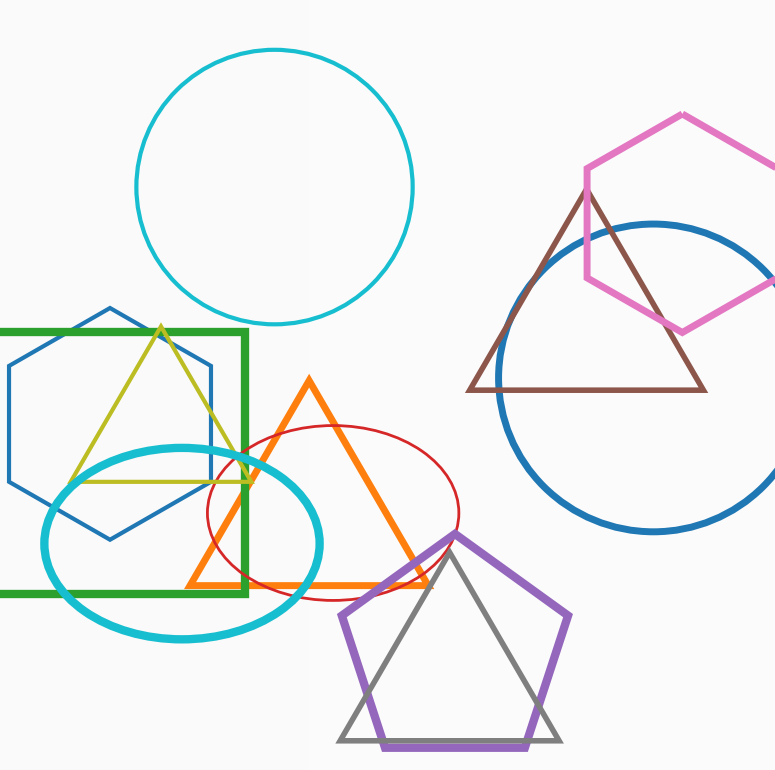[{"shape": "circle", "thickness": 2.5, "radius": 1.0, "center": [0.843, 0.509]}, {"shape": "hexagon", "thickness": 1.5, "radius": 0.75, "center": [0.142, 0.45]}, {"shape": "triangle", "thickness": 2.5, "radius": 0.89, "center": [0.399, 0.328]}, {"shape": "square", "thickness": 3, "radius": 0.85, "center": [0.146, 0.399]}, {"shape": "oval", "thickness": 1, "radius": 0.81, "center": [0.43, 0.334]}, {"shape": "pentagon", "thickness": 3, "radius": 0.77, "center": [0.587, 0.153]}, {"shape": "triangle", "thickness": 2, "radius": 0.87, "center": [0.757, 0.58]}, {"shape": "hexagon", "thickness": 2.5, "radius": 0.71, "center": [0.88, 0.71]}, {"shape": "triangle", "thickness": 2, "radius": 0.82, "center": [0.58, 0.119]}, {"shape": "triangle", "thickness": 1.5, "radius": 0.67, "center": [0.208, 0.442]}, {"shape": "circle", "thickness": 1.5, "radius": 0.89, "center": [0.354, 0.757]}, {"shape": "oval", "thickness": 3, "radius": 0.89, "center": [0.235, 0.294]}]